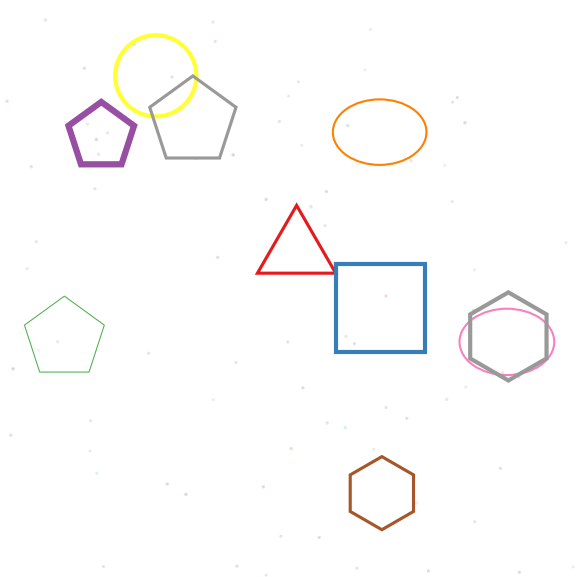[{"shape": "triangle", "thickness": 1.5, "radius": 0.39, "center": [0.514, 0.565]}, {"shape": "square", "thickness": 2, "radius": 0.38, "center": [0.658, 0.466]}, {"shape": "pentagon", "thickness": 0.5, "radius": 0.36, "center": [0.111, 0.414]}, {"shape": "pentagon", "thickness": 3, "radius": 0.3, "center": [0.175, 0.763]}, {"shape": "oval", "thickness": 1, "radius": 0.41, "center": [0.657, 0.77]}, {"shape": "circle", "thickness": 2, "radius": 0.35, "center": [0.27, 0.868]}, {"shape": "hexagon", "thickness": 1.5, "radius": 0.32, "center": [0.661, 0.145]}, {"shape": "oval", "thickness": 1, "radius": 0.41, "center": [0.878, 0.407]}, {"shape": "pentagon", "thickness": 1.5, "radius": 0.39, "center": [0.334, 0.789]}, {"shape": "hexagon", "thickness": 2, "radius": 0.38, "center": [0.88, 0.417]}]